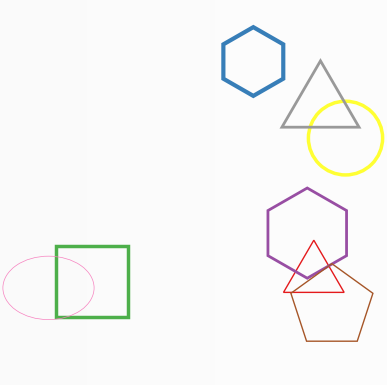[{"shape": "triangle", "thickness": 1, "radius": 0.45, "center": [0.81, 0.286]}, {"shape": "hexagon", "thickness": 3, "radius": 0.45, "center": [0.654, 0.84]}, {"shape": "square", "thickness": 2.5, "radius": 0.46, "center": [0.237, 0.27]}, {"shape": "hexagon", "thickness": 2, "radius": 0.59, "center": [0.793, 0.395]}, {"shape": "circle", "thickness": 2.5, "radius": 0.48, "center": [0.892, 0.641]}, {"shape": "pentagon", "thickness": 1, "radius": 0.56, "center": [0.857, 0.204]}, {"shape": "oval", "thickness": 0.5, "radius": 0.59, "center": [0.125, 0.252]}, {"shape": "triangle", "thickness": 2, "radius": 0.57, "center": [0.827, 0.727]}]